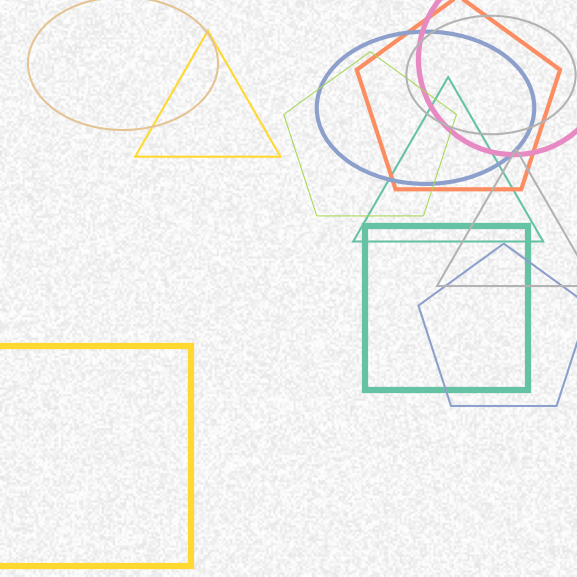[{"shape": "triangle", "thickness": 1, "radius": 0.95, "center": [0.776, 0.676]}, {"shape": "square", "thickness": 3, "radius": 0.71, "center": [0.773, 0.466]}, {"shape": "pentagon", "thickness": 2, "radius": 0.93, "center": [0.794, 0.821]}, {"shape": "pentagon", "thickness": 1, "radius": 0.78, "center": [0.872, 0.422]}, {"shape": "oval", "thickness": 2, "radius": 0.94, "center": [0.737, 0.813]}, {"shape": "circle", "thickness": 2.5, "radius": 0.83, "center": [0.89, 0.896]}, {"shape": "pentagon", "thickness": 0.5, "radius": 0.79, "center": [0.641, 0.752]}, {"shape": "square", "thickness": 3, "radius": 0.95, "center": [0.139, 0.21]}, {"shape": "triangle", "thickness": 1, "radius": 0.73, "center": [0.36, 0.8]}, {"shape": "oval", "thickness": 1, "radius": 0.82, "center": [0.213, 0.889]}, {"shape": "triangle", "thickness": 1, "radius": 0.79, "center": [0.894, 0.583]}, {"shape": "oval", "thickness": 1, "radius": 0.73, "center": [0.85, 0.869]}]